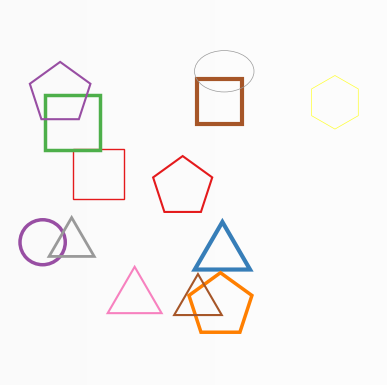[{"shape": "pentagon", "thickness": 1.5, "radius": 0.4, "center": [0.471, 0.514]}, {"shape": "square", "thickness": 1, "radius": 0.32, "center": [0.254, 0.549]}, {"shape": "triangle", "thickness": 3, "radius": 0.41, "center": [0.574, 0.341]}, {"shape": "square", "thickness": 2.5, "radius": 0.35, "center": [0.187, 0.682]}, {"shape": "circle", "thickness": 2.5, "radius": 0.29, "center": [0.11, 0.371]}, {"shape": "pentagon", "thickness": 1.5, "radius": 0.41, "center": [0.155, 0.757]}, {"shape": "pentagon", "thickness": 2.5, "radius": 0.43, "center": [0.569, 0.206]}, {"shape": "hexagon", "thickness": 0.5, "radius": 0.35, "center": [0.864, 0.734]}, {"shape": "square", "thickness": 3, "radius": 0.29, "center": [0.566, 0.737]}, {"shape": "triangle", "thickness": 1.5, "radius": 0.35, "center": [0.511, 0.217]}, {"shape": "triangle", "thickness": 1.5, "radius": 0.4, "center": [0.347, 0.227]}, {"shape": "oval", "thickness": 0.5, "radius": 0.38, "center": [0.579, 0.815]}, {"shape": "triangle", "thickness": 2, "radius": 0.34, "center": [0.185, 0.368]}]